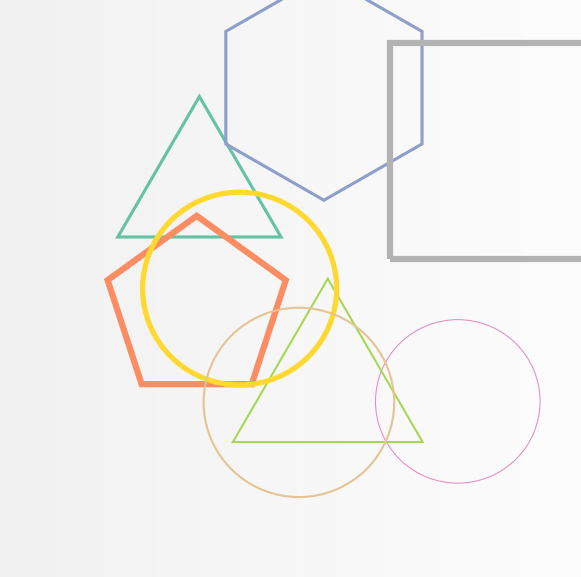[{"shape": "triangle", "thickness": 1.5, "radius": 0.81, "center": [0.343, 0.67]}, {"shape": "pentagon", "thickness": 3, "radius": 0.81, "center": [0.338, 0.464]}, {"shape": "hexagon", "thickness": 1.5, "radius": 0.97, "center": [0.557, 0.847]}, {"shape": "circle", "thickness": 0.5, "radius": 0.71, "center": [0.788, 0.304]}, {"shape": "triangle", "thickness": 1, "radius": 0.94, "center": [0.564, 0.328]}, {"shape": "circle", "thickness": 2.5, "radius": 0.83, "center": [0.412, 0.499]}, {"shape": "circle", "thickness": 1, "radius": 0.82, "center": [0.514, 0.302]}, {"shape": "square", "thickness": 3, "radius": 0.94, "center": [0.858, 0.737]}]